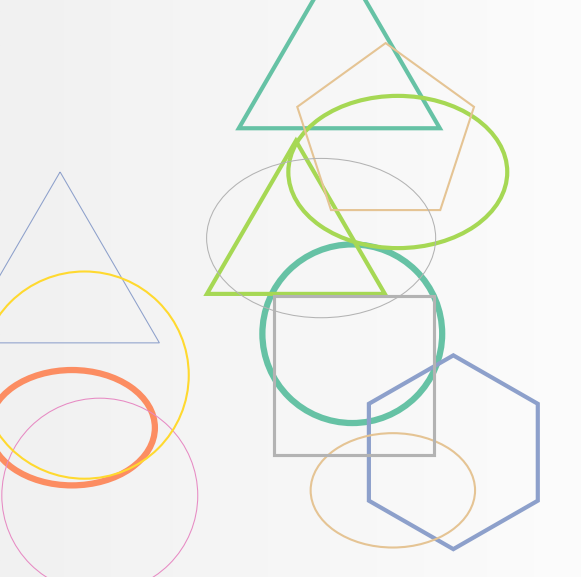[{"shape": "circle", "thickness": 3, "radius": 0.77, "center": [0.606, 0.421]}, {"shape": "triangle", "thickness": 2, "radius": 1.0, "center": [0.584, 0.877]}, {"shape": "oval", "thickness": 3, "radius": 0.71, "center": [0.124, 0.259]}, {"shape": "hexagon", "thickness": 2, "radius": 0.84, "center": [0.78, 0.216]}, {"shape": "triangle", "thickness": 0.5, "radius": 0.99, "center": [0.103, 0.504]}, {"shape": "circle", "thickness": 0.5, "radius": 0.84, "center": [0.172, 0.141]}, {"shape": "oval", "thickness": 2, "radius": 0.94, "center": [0.684, 0.701]}, {"shape": "triangle", "thickness": 2, "radius": 0.88, "center": [0.509, 0.579]}, {"shape": "circle", "thickness": 1, "radius": 0.9, "center": [0.145, 0.35]}, {"shape": "oval", "thickness": 1, "radius": 0.71, "center": [0.676, 0.15]}, {"shape": "pentagon", "thickness": 1, "radius": 0.8, "center": [0.663, 0.765]}, {"shape": "square", "thickness": 1.5, "radius": 0.69, "center": [0.609, 0.349]}, {"shape": "oval", "thickness": 0.5, "radius": 0.99, "center": [0.552, 0.587]}]